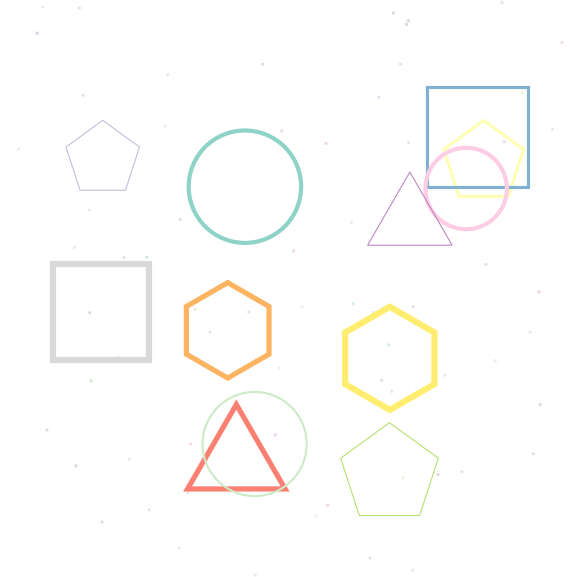[{"shape": "circle", "thickness": 2, "radius": 0.49, "center": [0.424, 0.676]}, {"shape": "pentagon", "thickness": 1.5, "radius": 0.36, "center": [0.838, 0.718]}, {"shape": "pentagon", "thickness": 0.5, "radius": 0.33, "center": [0.178, 0.724]}, {"shape": "triangle", "thickness": 2.5, "radius": 0.49, "center": [0.409, 0.201]}, {"shape": "square", "thickness": 1.5, "radius": 0.44, "center": [0.827, 0.762]}, {"shape": "hexagon", "thickness": 2.5, "radius": 0.41, "center": [0.394, 0.427]}, {"shape": "pentagon", "thickness": 0.5, "radius": 0.44, "center": [0.674, 0.178]}, {"shape": "circle", "thickness": 2, "radius": 0.35, "center": [0.807, 0.673]}, {"shape": "square", "thickness": 3, "radius": 0.42, "center": [0.175, 0.459]}, {"shape": "triangle", "thickness": 0.5, "radius": 0.42, "center": [0.71, 0.617]}, {"shape": "circle", "thickness": 1, "radius": 0.45, "center": [0.441, 0.23]}, {"shape": "hexagon", "thickness": 3, "radius": 0.45, "center": [0.675, 0.379]}]